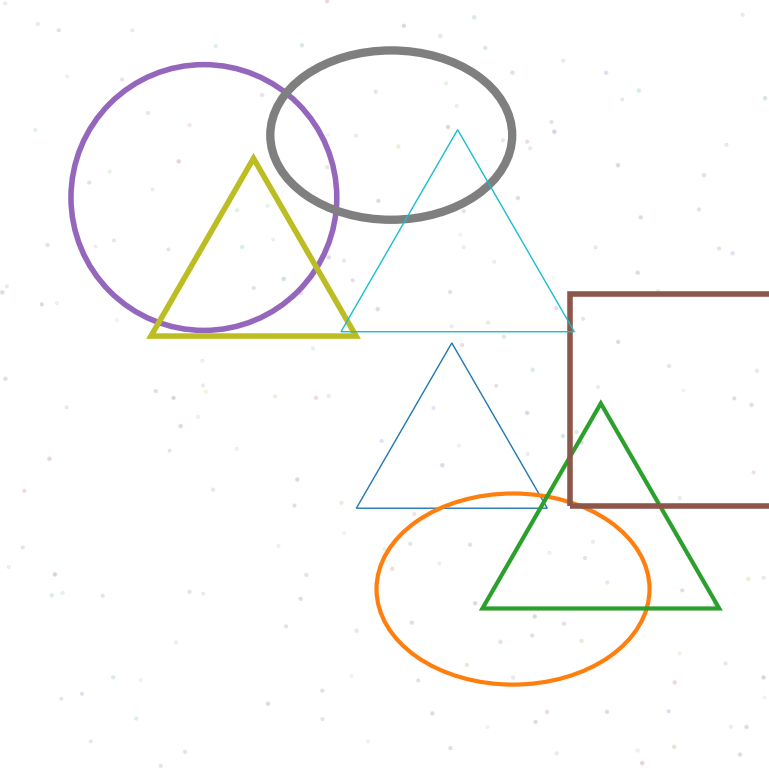[{"shape": "triangle", "thickness": 0.5, "radius": 0.72, "center": [0.587, 0.412]}, {"shape": "oval", "thickness": 1.5, "radius": 0.89, "center": [0.666, 0.235]}, {"shape": "triangle", "thickness": 1.5, "radius": 0.89, "center": [0.78, 0.299]}, {"shape": "circle", "thickness": 2, "radius": 0.86, "center": [0.265, 0.743]}, {"shape": "square", "thickness": 2, "radius": 0.69, "center": [0.878, 0.481]}, {"shape": "oval", "thickness": 3, "radius": 0.79, "center": [0.508, 0.825]}, {"shape": "triangle", "thickness": 2, "radius": 0.77, "center": [0.329, 0.64]}, {"shape": "triangle", "thickness": 0.5, "radius": 0.87, "center": [0.594, 0.657]}]